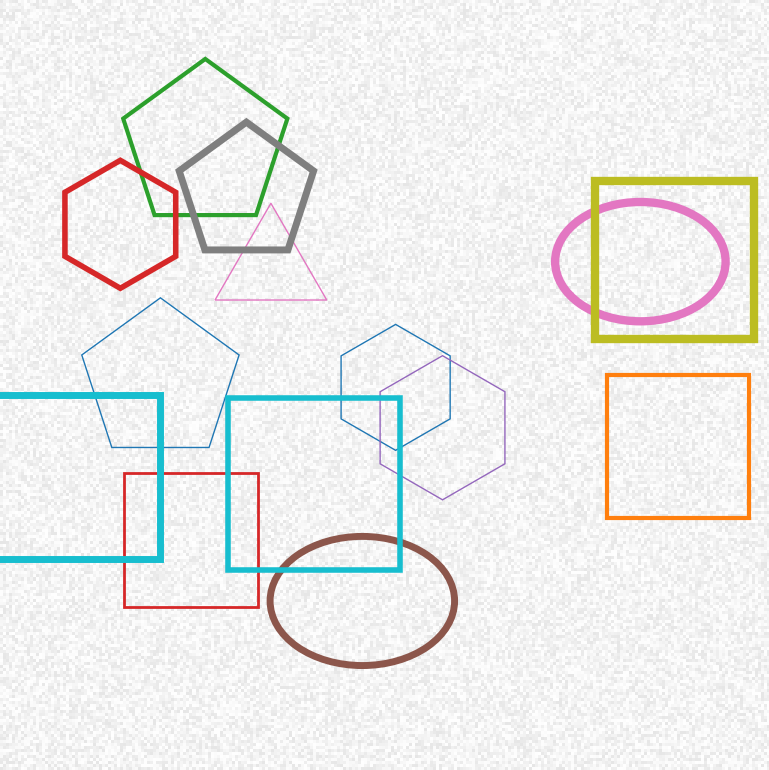[{"shape": "hexagon", "thickness": 0.5, "radius": 0.41, "center": [0.514, 0.497]}, {"shape": "pentagon", "thickness": 0.5, "radius": 0.54, "center": [0.208, 0.506]}, {"shape": "square", "thickness": 1.5, "radius": 0.46, "center": [0.88, 0.42]}, {"shape": "pentagon", "thickness": 1.5, "radius": 0.56, "center": [0.267, 0.811]}, {"shape": "square", "thickness": 1, "radius": 0.44, "center": [0.248, 0.298]}, {"shape": "hexagon", "thickness": 2, "radius": 0.42, "center": [0.156, 0.709]}, {"shape": "hexagon", "thickness": 0.5, "radius": 0.47, "center": [0.575, 0.444]}, {"shape": "oval", "thickness": 2.5, "radius": 0.6, "center": [0.471, 0.22]}, {"shape": "oval", "thickness": 3, "radius": 0.55, "center": [0.832, 0.66]}, {"shape": "triangle", "thickness": 0.5, "radius": 0.42, "center": [0.352, 0.652]}, {"shape": "pentagon", "thickness": 2.5, "radius": 0.46, "center": [0.32, 0.75]}, {"shape": "square", "thickness": 3, "radius": 0.51, "center": [0.876, 0.662]}, {"shape": "square", "thickness": 2.5, "radius": 0.53, "center": [0.101, 0.38]}, {"shape": "square", "thickness": 2, "radius": 0.56, "center": [0.408, 0.372]}]